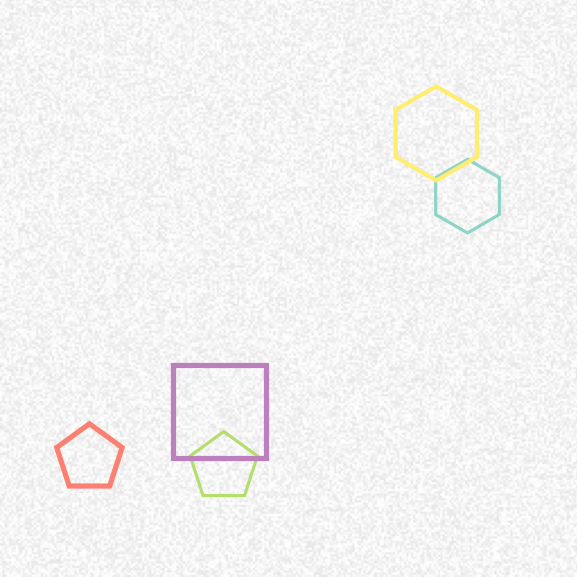[{"shape": "hexagon", "thickness": 1.5, "radius": 0.32, "center": [0.81, 0.66]}, {"shape": "pentagon", "thickness": 2.5, "radius": 0.3, "center": [0.155, 0.206]}, {"shape": "pentagon", "thickness": 1.5, "radius": 0.31, "center": [0.387, 0.191]}, {"shape": "square", "thickness": 2.5, "radius": 0.4, "center": [0.38, 0.287]}, {"shape": "hexagon", "thickness": 2, "radius": 0.41, "center": [0.755, 0.768]}]